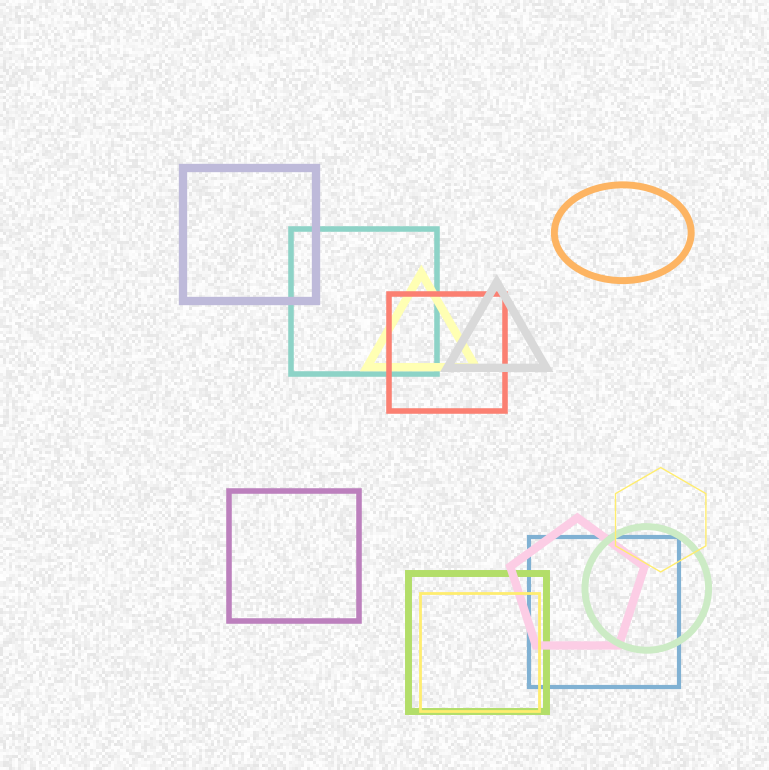[{"shape": "square", "thickness": 2, "radius": 0.47, "center": [0.473, 0.609]}, {"shape": "triangle", "thickness": 3, "radius": 0.41, "center": [0.547, 0.564]}, {"shape": "square", "thickness": 3, "radius": 0.43, "center": [0.324, 0.695]}, {"shape": "square", "thickness": 2, "radius": 0.38, "center": [0.58, 0.542]}, {"shape": "square", "thickness": 1.5, "radius": 0.49, "center": [0.784, 0.205]}, {"shape": "oval", "thickness": 2.5, "radius": 0.44, "center": [0.809, 0.698]}, {"shape": "square", "thickness": 2.5, "radius": 0.45, "center": [0.62, 0.166]}, {"shape": "pentagon", "thickness": 3, "radius": 0.46, "center": [0.75, 0.236]}, {"shape": "triangle", "thickness": 3, "radius": 0.37, "center": [0.645, 0.559]}, {"shape": "square", "thickness": 2, "radius": 0.42, "center": [0.382, 0.278]}, {"shape": "circle", "thickness": 2.5, "radius": 0.4, "center": [0.84, 0.236]}, {"shape": "hexagon", "thickness": 0.5, "radius": 0.34, "center": [0.858, 0.325]}, {"shape": "square", "thickness": 1, "radius": 0.38, "center": [0.623, 0.154]}]